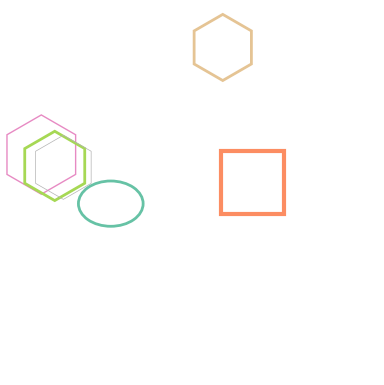[{"shape": "oval", "thickness": 2, "radius": 0.42, "center": [0.288, 0.471]}, {"shape": "square", "thickness": 3, "radius": 0.41, "center": [0.656, 0.525]}, {"shape": "hexagon", "thickness": 1, "radius": 0.51, "center": [0.107, 0.599]}, {"shape": "hexagon", "thickness": 2, "radius": 0.45, "center": [0.142, 0.569]}, {"shape": "hexagon", "thickness": 2, "radius": 0.43, "center": [0.579, 0.877]}, {"shape": "hexagon", "thickness": 0.5, "radius": 0.42, "center": [0.165, 0.565]}]